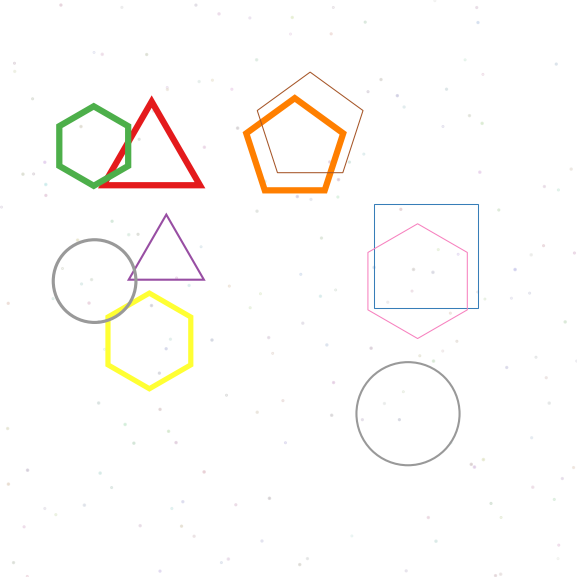[{"shape": "triangle", "thickness": 3, "radius": 0.48, "center": [0.263, 0.727]}, {"shape": "square", "thickness": 0.5, "radius": 0.45, "center": [0.737, 0.556]}, {"shape": "hexagon", "thickness": 3, "radius": 0.34, "center": [0.162, 0.746]}, {"shape": "triangle", "thickness": 1, "radius": 0.38, "center": [0.288, 0.552]}, {"shape": "pentagon", "thickness": 3, "radius": 0.44, "center": [0.51, 0.741]}, {"shape": "hexagon", "thickness": 2.5, "radius": 0.41, "center": [0.259, 0.409]}, {"shape": "pentagon", "thickness": 0.5, "radius": 0.48, "center": [0.537, 0.778]}, {"shape": "hexagon", "thickness": 0.5, "radius": 0.5, "center": [0.723, 0.512]}, {"shape": "circle", "thickness": 1, "radius": 0.45, "center": [0.707, 0.283]}, {"shape": "circle", "thickness": 1.5, "radius": 0.36, "center": [0.164, 0.512]}]